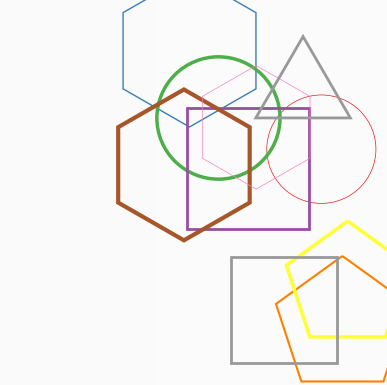[{"shape": "circle", "thickness": 0.5, "radius": 0.7, "center": [0.829, 0.613]}, {"shape": "hexagon", "thickness": 1, "radius": 0.99, "center": [0.489, 0.868]}, {"shape": "circle", "thickness": 2.5, "radius": 0.79, "center": [0.564, 0.694]}, {"shape": "square", "thickness": 2, "radius": 0.79, "center": [0.641, 0.563]}, {"shape": "pentagon", "thickness": 1.5, "radius": 0.9, "center": [0.884, 0.155]}, {"shape": "pentagon", "thickness": 2.5, "radius": 0.83, "center": [0.897, 0.259]}, {"shape": "hexagon", "thickness": 3, "radius": 0.98, "center": [0.475, 0.572]}, {"shape": "hexagon", "thickness": 0.5, "radius": 0.8, "center": [0.661, 0.669]}, {"shape": "triangle", "thickness": 2, "radius": 0.7, "center": [0.782, 0.764]}, {"shape": "square", "thickness": 2, "radius": 0.68, "center": [0.732, 0.195]}]